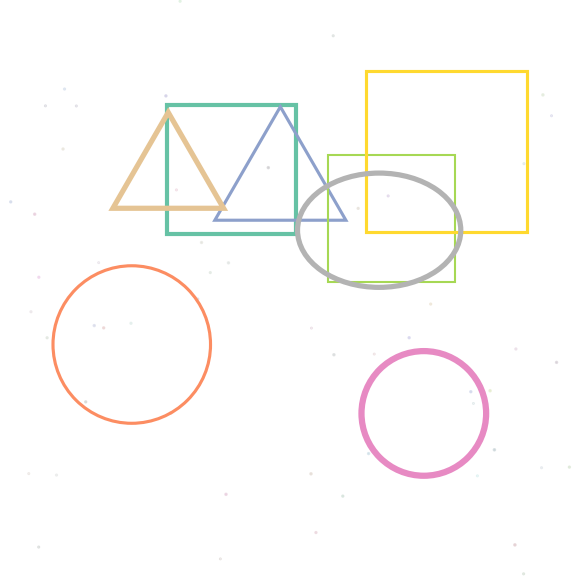[{"shape": "square", "thickness": 2, "radius": 0.56, "center": [0.401, 0.705]}, {"shape": "circle", "thickness": 1.5, "radius": 0.68, "center": [0.228, 0.403]}, {"shape": "triangle", "thickness": 1.5, "radius": 0.65, "center": [0.485, 0.683]}, {"shape": "circle", "thickness": 3, "radius": 0.54, "center": [0.734, 0.283]}, {"shape": "square", "thickness": 1, "radius": 0.55, "center": [0.677, 0.62]}, {"shape": "square", "thickness": 1.5, "radius": 0.7, "center": [0.774, 0.737]}, {"shape": "triangle", "thickness": 2.5, "radius": 0.55, "center": [0.291, 0.694]}, {"shape": "oval", "thickness": 2.5, "radius": 0.71, "center": [0.657, 0.6]}]